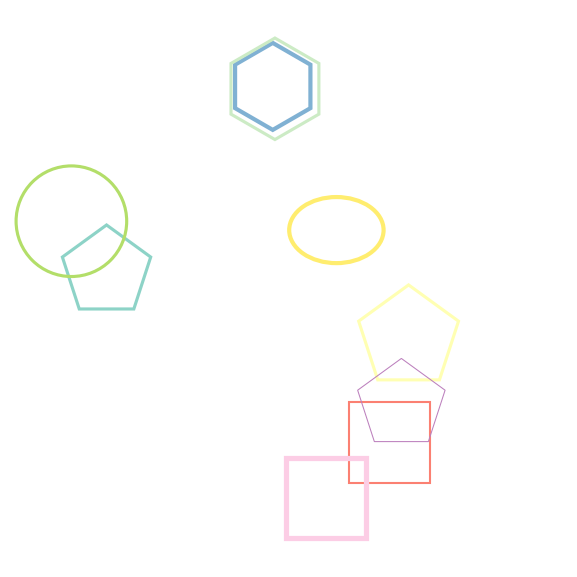[{"shape": "pentagon", "thickness": 1.5, "radius": 0.4, "center": [0.184, 0.529]}, {"shape": "pentagon", "thickness": 1.5, "radius": 0.45, "center": [0.708, 0.415]}, {"shape": "square", "thickness": 1, "radius": 0.35, "center": [0.674, 0.233]}, {"shape": "hexagon", "thickness": 2, "radius": 0.38, "center": [0.472, 0.85]}, {"shape": "circle", "thickness": 1.5, "radius": 0.48, "center": [0.124, 0.616]}, {"shape": "square", "thickness": 2.5, "radius": 0.35, "center": [0.565, 0.137]}, {"shape": "pentagon", "thickness": 0.5, "radius": 0.4, "center": [0.695, 0.299]}, {"shape": "hexagon", "thickness": 1.5, "radius": 0.44, "center": [0.476, 0.845]}, {"shape": "oval", "thickness": 2, "radius": 0.41, "center": [0.582, 0.601]}]